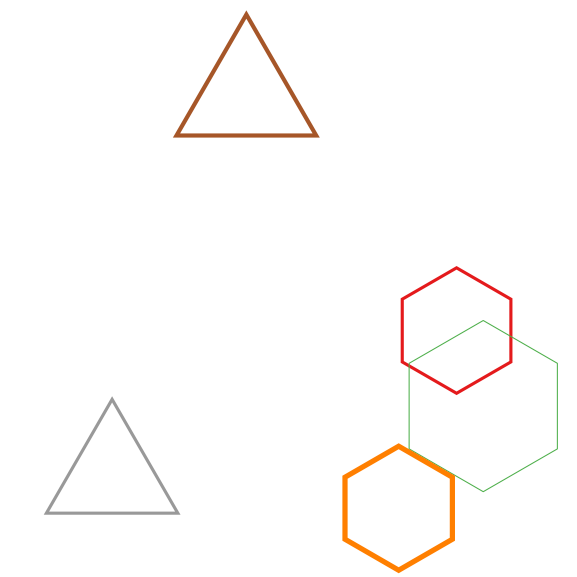[{"shape": "hexagon", "thickness": 1.5, "radius": 0.54, "center": [0.791, 0.427]}, {"shape": "hexagon", "thickness": 0.5, "radius": 0.74, "center": [0.837, 0.296]}, {"shape": "hexagon", "thickness": 2.5, "radius": 0.54, "center": [0.69, 0.119]}, {"shape": "triangle", "thickness": 2, "radius": 0.7, "center": [0.427, 0.834]}, {"shape": "triangle", "thickness": 1.5, "radius": 0.66, "center": [0.194, 0.176]}]